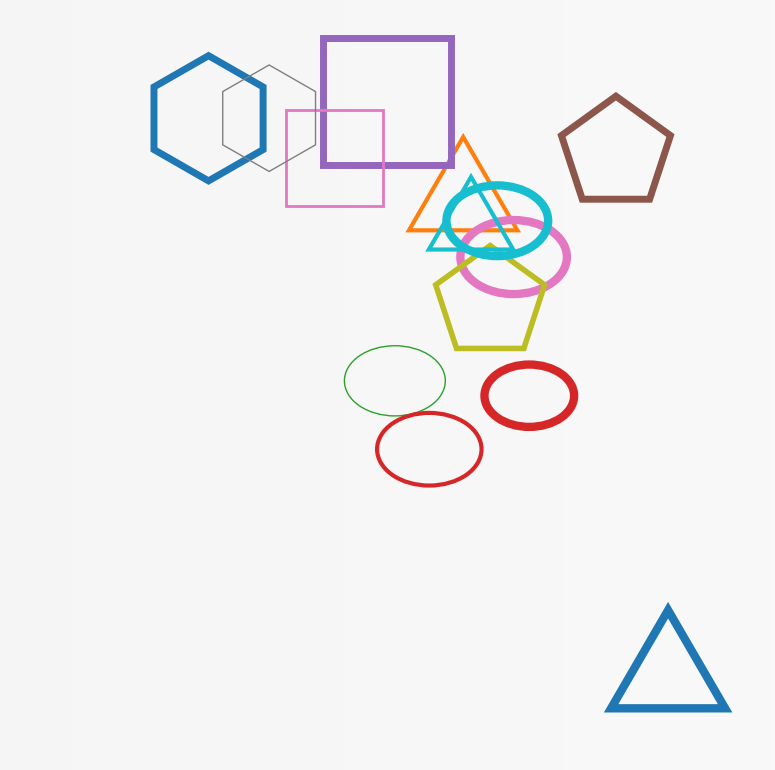[{"shape": "triangle", "thickness": 3, "radius": 0.42, "center": [0.862, 0.123]}, {"shape": "hexagon", "thickness": 2.5, "radius": 0.41, "center": [0.269, 0.846]}, {"shape": "triangle", "thickness": 1.5, "radius": 0.4, "center": [0.598, 0.741]}, {"shape": "oval", "thickness": 0.5, "radius": 0.33, "center": [0.51, 0.505]}, {"shape": "oval", "thickness": 3, "radius": 0.29, "center": [0.683, 0.486]}, {"shape": "oval", "thickness": 1.5, "radius": 0.34, "center": [0.554, 0.417]}, {"shape": "square", "thickness": 2.5, "radius": 0.41, "center": [0.5, 0.868]}, {"shape": "pentagon", "thickness": 2.5, "radius": 0.37, "center": [0.795, 0.801]}, {"shape": "oval", "thickness": 3, "radius": 0.34, "center": [0.663, 0.666]}, {"shape": "square", "thickness": 1, "radius": 0.31, "center": [0.431, 0.795]}, {"shape": "hexagon", "thickness": 0.5, "radius": 0.35, "center": [0.347, 0.846]}, {"shape": "pentagon", "thickness": 2, "radius": 0.37, "center": [0.632, 0.607]}, {"shape": "oval", "thickness": 3, "radius": 0.33, "center": [0.642, 0.713]}, {"shape": "triangle", "thickness": 1.5, "radius": 0.31, "center": [0.608, 0.707]}]